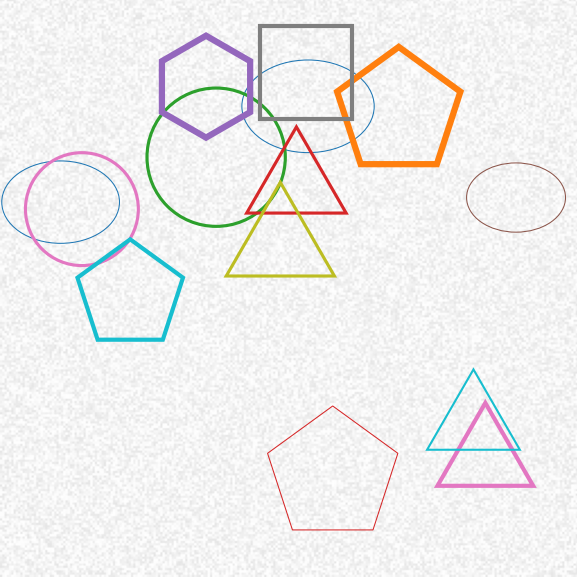[{"shape": "oval", "thickness": 0.5, "radius": 0.51, "center": [0.105, 0.649]}, {"shape": "oval", "thickness": 0.5, "radius": 0.57, "center": [0.533, 0.815]}, {"shape": "pentagon", "thickness": 3, "radius": 0.56, "center": [0.69, 0.806]}, {"shape": "circle", "thickness": 1.5, "radius": 0.6, "center": [0.374, 0.727]}, {"shape": "triangle", "thickness": 1.5, "radius": 0.5, "center": [0.513, 0.68]}, {"shape": "pentagon", "thickness": 0.5, "radius": 0.59, "center": [0.576, 0.178]}, {"shape": "hexagon", "thickness": 3, "radius": 0.44, "center": [0.357, 0.849]}, {"shape": "oval", "thickness": 0.5, "radius": 0.43, "center": [0.894, 0.657]}, {"shape": "circle", "thickness": 1.5, "radius": 0.49, "center": [0.142, 0.637]}, {"shape": "triangle", "thickness": 2, "radius": 0.48, "center": [0.84, 0.206]}, {"shape": "square", "thickness": 2, "radius": 0.4, "center": [0.53, 0.874]}, {"shape": "triangle", "thickness": 1.5, "radius": 0.54, "center": [0.485, 0.575]}, {"shape": "pentagon", "thickness": 2, "radius": 0.48, "center": [0.226, 0.489]}, {"shape": "triangle", "thickness": 1, "radius": 0.46, "center": [0.82, 0.267]}]